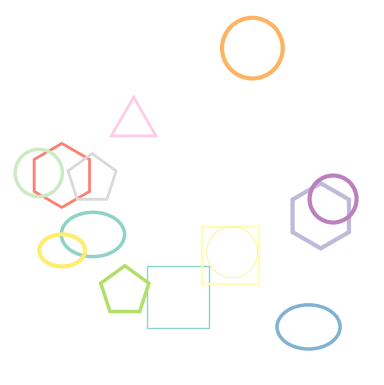[{"shape": "oval", "thickness": 2.5, "radius": 0.41, "center": [0.241, 0.391]}, {"shape": "square", "thickness": 1, "radius": 0.4, "center": [0.462, 0.229]}, {"shape": "square", "thickness": 1.5, "radius": 0.37, "center": [0.599, 0.336]}, {"shape": "hexagon", "thickness": 3, "radius": 0.42, "center": [0.833, 0.439]}, {"shape": "hexagon", "thickness": 2, "radius": 0.42, "center": [0.161, 0.544]}, {"shape": "oval", "thickness": 2.5, "radius": 0.41, "center": [0.801, 0.151]}, {"shape": "circle", "thickness": 3, "radius": 0.39, "center": [0.656, 0.875]}, {"shape": "pentagon", "thickness": 2.5, "radius": 0.33, "center": [0.324, 0.244]}, {"shape": "triangle", "thickness": 2, "radius": 0.34, "center": [0.347, 0.68]}, {"shape": "pentagon", "thickness": 2, "radius": 0.33, "center": [0.239, 0.536]}, {"shape": "circle", "thickness": 3, "radius": 0.31, "center": [0.865, 0.483]}, {"shape": "circle", "thickness": 2.5, "radius": 0.31, "center": [0.101, 0.551]}, {"shape": "circle", "thickness": 0.5, "radius": 0.33, "center": [0.603, 0.345]}, {"shape": "oval", "thickness": 3, "radius": 0.3, "center": [0.161, 0.35]}]